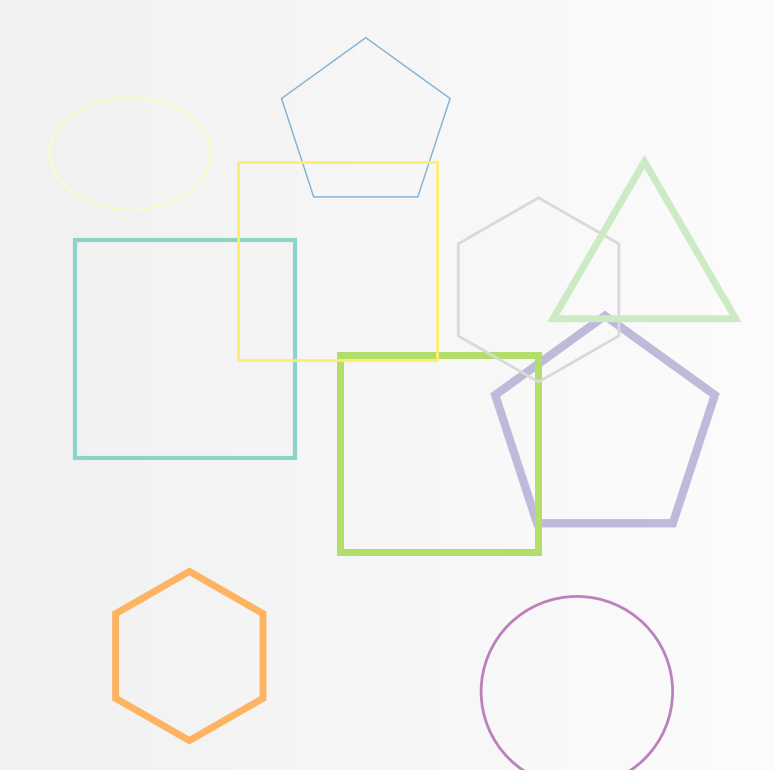[{"shape": "square", "thickness": 1.5, "radius": 0.71, "center": [0.239, 0.546]}, {"shape": "oval", "thickness": 0.5, "radius": 0.52, "center": [0.168, 0.8]}, {"shape": "pentagon", "thickness": 3, "radius": 0.74, "center": [0.781, 0.441]}, {"shape": "pentagon", "thickness": 0.5, "radius": 0.57, "center": [0.472, 0.837]}, {"shape": "hexagon", "thickness": 2.5, "radius": 0.55, "center": [0.244, 0.148]}, {"shape": "square", "thickness": 2.5, "radius": 0.64, "center": [0.567, 0.411]}, {"shape": "hexagon", "thickness": 1, "radius": 0.6, "center": [0.695, 0.624]}, {"shape": "circle", "thickness": 1, "radius": 0.62, "center": [0.744, 0.102]}, {"shape": "triangle", "thickness": 2.5, "radius": 0.68, "center": [0.832, 0.654]}, {"shape": "square", "thickness": 1, "radius": 0.64, "center": [0.435, 0.661]}]